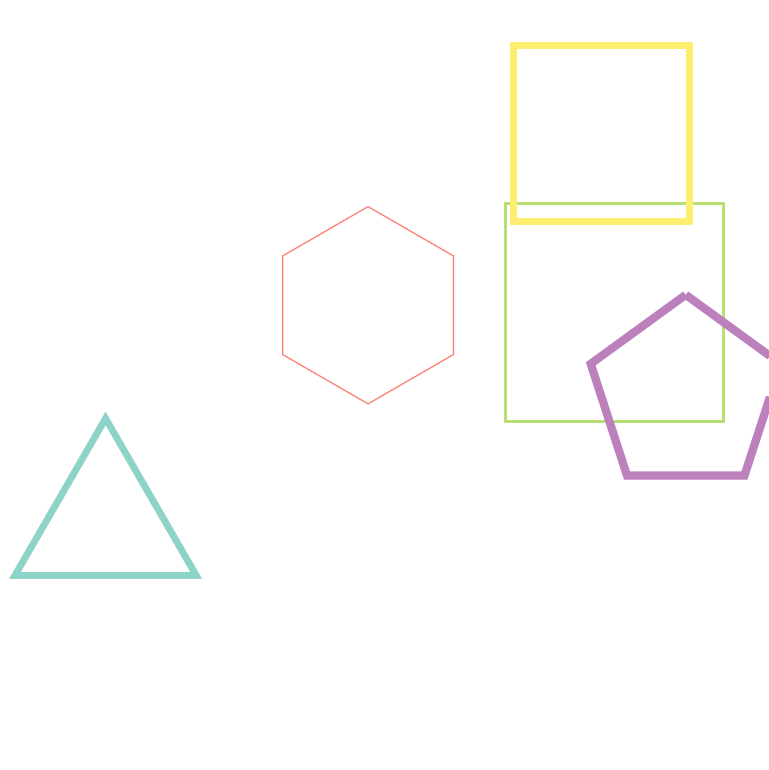[{"shape": "triangle", "thickness": 2.5, "radius": 0.68, "center": [0.137, 0.321]}, {"shape": "hexagon", "thickness": 0.5, "radius": 0.64, "center": [0.478, 0.604]}, {"shape": "square", "thickness": 1, "radius": 0.71, "center": [0.798, 0.594]}, {"shape": "pentagon", "thickness": 3, "radius": 0.65, "center": [0.891, 0.487]}, {"shape": "square", "thickness": 2.5, "radius": 0.57, "center": [0.781, 0.827]}]